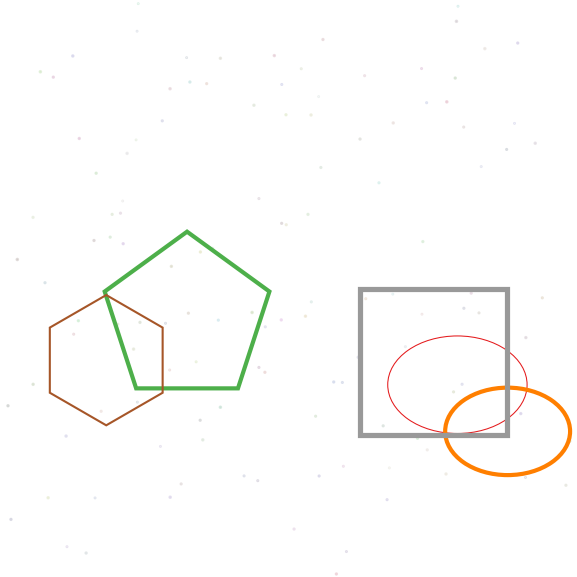[{"shape": "oval", "thickness": 0.5, "radius": 0.6, "center": [0.792, 0.333]}, {"shape": "pentagon", "thickness": 2, "radius": 0.75, "center": [0.324, 0.448]}, {"shape": "oval", "thickness": 2, "radius": 0.54, "center": [0.879, 0.252]}, {"shape": "hexagon", "thickness": 1, "radius": 0.56, "center": [0.184, 0.375]}, {"shape": "square", "thickness": 2.5, "radius": 0.63, "center": [0.75, 0.372]}]